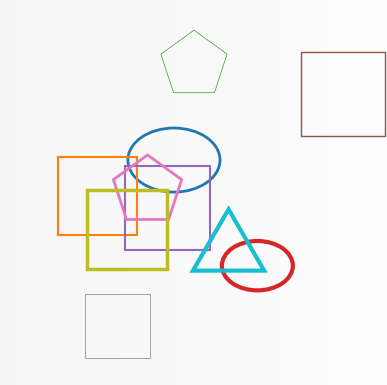[{"shape": "oval", "thickness": 2, "radius": 0.59, "center": [0.449, 0.584]}, {"shape": "square", "thickness": 1.5, "radius": 0.5, "center": [0.252, 0.491]}, {"shape": "pentagon", "thickness": 0.5, "radius": 0.45, "center": [0.501, 0.832]}, {"shape": "oval", "thickness": 3, "radius": 0.46, "center": [0.664, 0.31]}, {"shape": "square", "thickness": 1.5, "radius": 0.54, "center": [0.432, 0.459]}, {"shape": "square", "thickness": 1, "radius": 0.54, "center": [0.886, 0.756]}, {"shape": "pentagon", "thickness": 2, "radius": 0.46, "center": [0.381, 0.505]}, {"shape": "square", "thickness": 0.5, "radius": 0.42, "center": [0.303, 0.154]}, {"shape": "square", "thickness": 2.5, "radius": 0.52, "center": [0.327, 0.404]}, {"shape": "triangle", "thickness": 3, "radius": 0.53, "center": [0.59, 0.35]}]